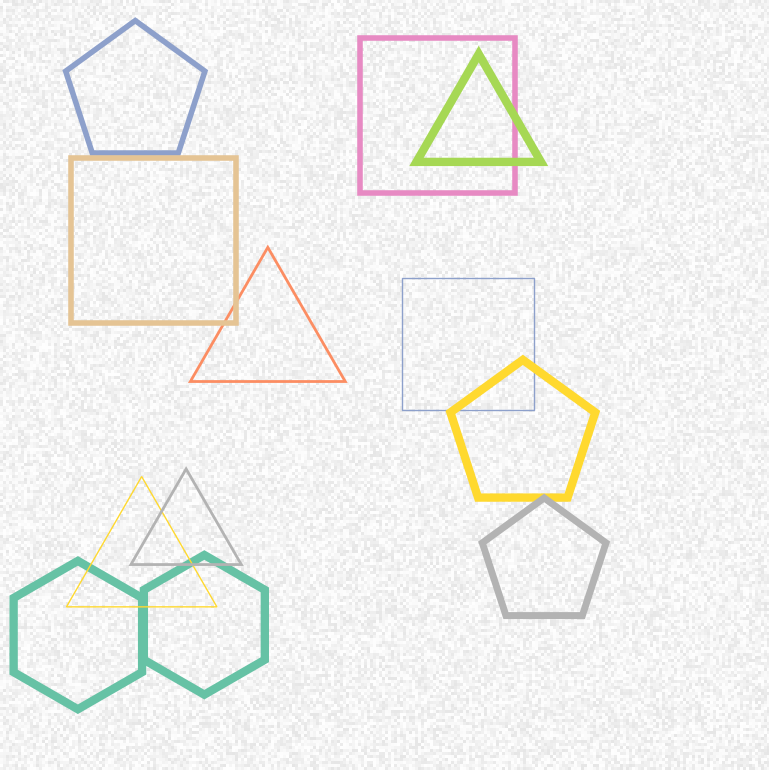[{"shape": "hexagon", "thickness": 3, "radius": 0.48, "center": [0.101, 0.175]}, {"shape": "hexagon", "thickness": 3, "radius": 0.45, "center": [0.265, 0.189]}, {"shape": "triangle", "thickness": 1, "radius": 0.58, "center": [0.348, 0.563]}, {"shape": "square", "thickness": 0.5, "radius": 0.43, "center": [0.608, 0.554]}, {"shape": "pentagon", "thickness": 2, "radius": 0.48, "center": [0.176, 0.878]}, {"shape": "square", "thickness": 2, "radius": 0.5, "center": [0.568, 0.85]}, {"shape": "triangle", "thickness": 3, "radius": 0.47, "center": [0.622, 0.836]}, {"shape": "pentagon", "thickness": 3, "radius": 0.49, "center": [0.679, 0.434]}, {"shape": "triangle", "thickness": 0.5, "radius": 0.56, "center": [0.184, 0.268]}, {"shape": "square", "thickness": 2, "radius": 0.54, "center": [0.2, 0.688]}, {"shape": "triangle", "thickness": 1, "radius": 0.41, "center": [0.242, 0.308]}, {"shape": "pentagon", "thickness": 2.5, "radius": 0.42, "center": [0.707, 0.269]}]